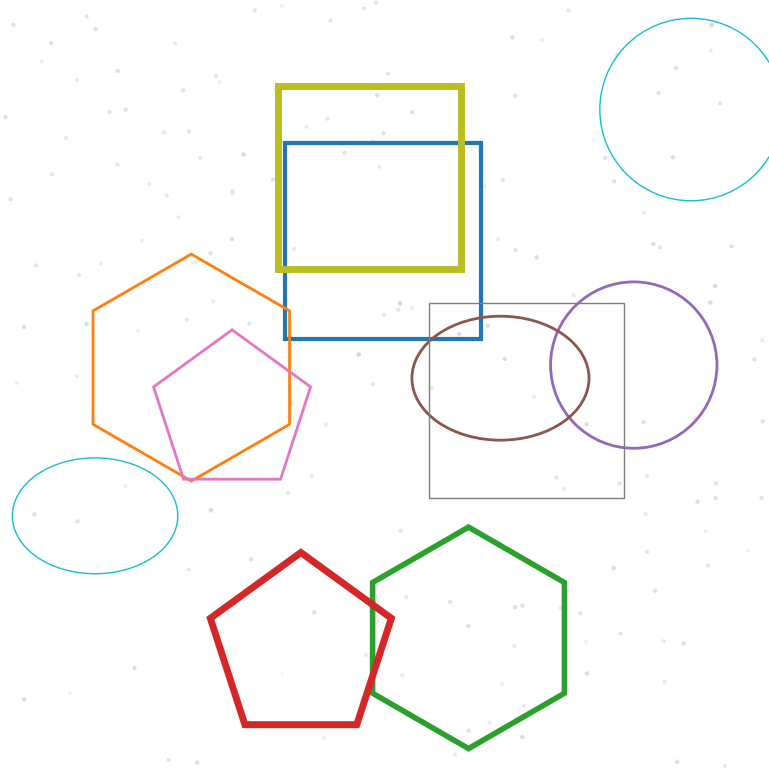[{"shape": "square", "thickness": 1.5, "radius": 0.64, "center": [0.498, 0.687]}, {"shape": "hexagon", "thickness": 1, "radius": 0.74, "center": [0.248, 0.523]}, {"shape": "hexagon", "thickness": 2, "radius": 0.72, "center": [0.608, 0.172]}, {"shape": "pentagon", "thickness": 2.5, "radius": 0.62, "center": [0.391, 0.159]}, {"shape": "circle", "thickness": 1, "radius": 0.54, "center": [0.823, 0.526]}, {"shape": "oval", "thickness": 1, "radius": 0.57, "center": [0.65, 0.509]}, {"shape": "pentagon", "thickness": 1, "radius": 0.54, "center": [0.301, 0.464]}, {"shape": "square", "thickness": 0.5, "radius": 0.63, "center": [0.684, 0.48]}, {"shape": "square", "thickness": 2.5, "radius": 0.59, "center": [0.48, 0.77]}, {"shape": "circle", "thickness": 0.5, "radius": 0.59, "center": [0.897, 0.858]}, {"shape": "oval", "thickness": 0.5, "radius": 0.54, "center": [0.123, 0.33]}]